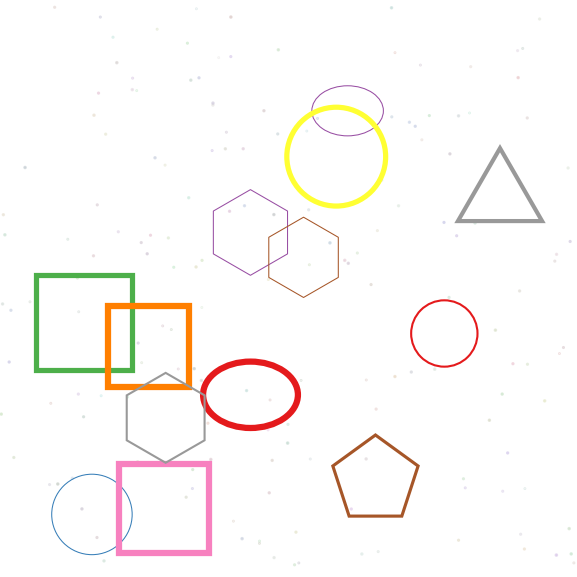[{"shape": "oval", "thickness": 3, "radius": 0.41, "center": [0.434, 0.316]}, {"shape": "circle", "thickness": 1, "radius": 0.29, "center": [0.769, 0.422]}, {"shape": "circle", "thickness": 0.5, "radius": 0.35, "center": [0.159, 0.108]}, {"shape": "square", "thickness": 2.5, "radius": 0.41, "center": [0.145, 0.441]}, {"shape": "hexagon", "thickness": 0.5, "radius": 0.37, "center": [0.434, 0.597]}, {"shape": "oval", "thickness": 0.5, "radius": 0.31, "center": [0.602, 0.807]}, {"shape": "square", "thickness": 3, "radius": 0.35, "center": [0.257, 0.399]}, {"shape": "circle", "thickness": 2.5, "radius": 0.43, "center": [0.582, 0.728]}, {"shape": "pentagon", "thickness": 1.5, "radius": 0.39, "center": [0.65, 0.168]}, {"shape": "hexagon", "thickness": 0.5, "radius": 0.35, "center": [0.526, 0.554]}, {"shape": "square", "thickness": 3, "radius": 0.39, "center": [0.284, 0.118]}, {"shape": "triangle", "thickness": 2, "radius": 0.42, "center": [0.866, 0.658]}, {"shape": "hexagon", "thickness": 1, "radius": 0.39, "center": [0.287, 0.276]}]